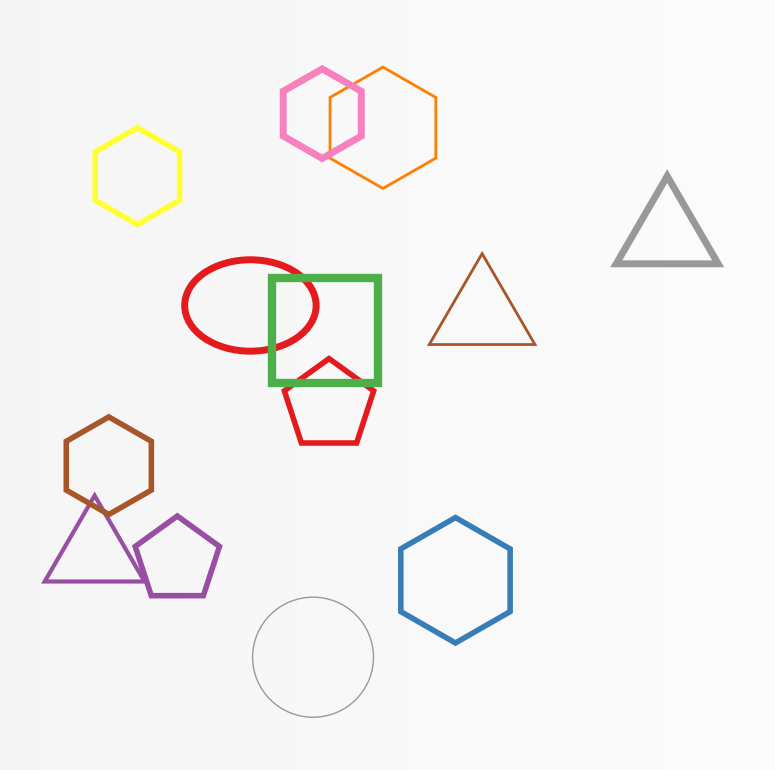[{"shape": "pentagon", "thickness": 2, "radius": 0.3, "center": [0.425, 0.474]}, {"shape": "oval", "thickness": 2.5, "radius": 0.42, "center": [0.323, 0.603]}, {"shape": "hexagon", "thickness": 2, "radius": 0.41, "center": [0.588, 0.246]}, {"shape": "square", "thickness": 3, "radius": 0.34, "center": [0.419, 0.57]}, {"shape": "pentagon", "thickness": 2, "radius": 0.29, "center": [0.229, 0.273]}, {"shape": "triangle", "thickness": 1.5, "radius": 0.37, "center": [0.122, 0.282]}, {"shape": "hexagon", "thickness": 1, "radius": 0.39, "center": [0.494, 0.834]}, {"shape": "hexagon", "thickness": 2, "radius": 0.31, "center": [0.177, 0.771]}, {"shape": "hexagon", "thickness": 2, "radius": 0.32, "center": [0.14, 0.395]}, {"shape": "triangle", "thickness": 1, "radius": 0.39, "center": [0.622, 0.592]}, {"shape": "hexagon", "thickness": 2.5, "radius": 0.29, "center": [0.416, 0.852]}, {"shape": "circle", "thickness": 0.5, "radius": 0.39, "center": [0.404, 0.146]}, {"shape": "triangle", "thickness": 2.5, "radius": 0.38, "center": [0.861, 0.695]}]